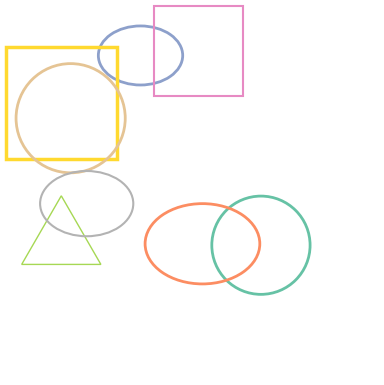[{"shape": "circle", "thickness": 2, "radius": 0.64, "center": [0.678, 0.363]}, {"shape": "oval", "thickness": 2, "radius": 0.74, "center": [0.526, 0.367]}, {"shape": "oval", "thickness": 2, "radius": 0.55, "center": [0.365, 0.856]}, {"shape": "square", "thickness": 1.5, "radius": 0.58, "center": [0.515, 0.868]}, {"shape": "triangle", "thickness": 1, "radius": 0.59, "center": [0.159, 0.373]}, {"shape": "square", "thickness": 2.5, "radius": 0.73, "center": [0.16, 0.732]}, {"shape": "circle", "thickness": 2, "radius": 0.71, "center": [0.183, 0.693]}, {"shape": "oval", "thickness": 1.5, "radius": 0.61, "center": [0.225, 0.471]}]